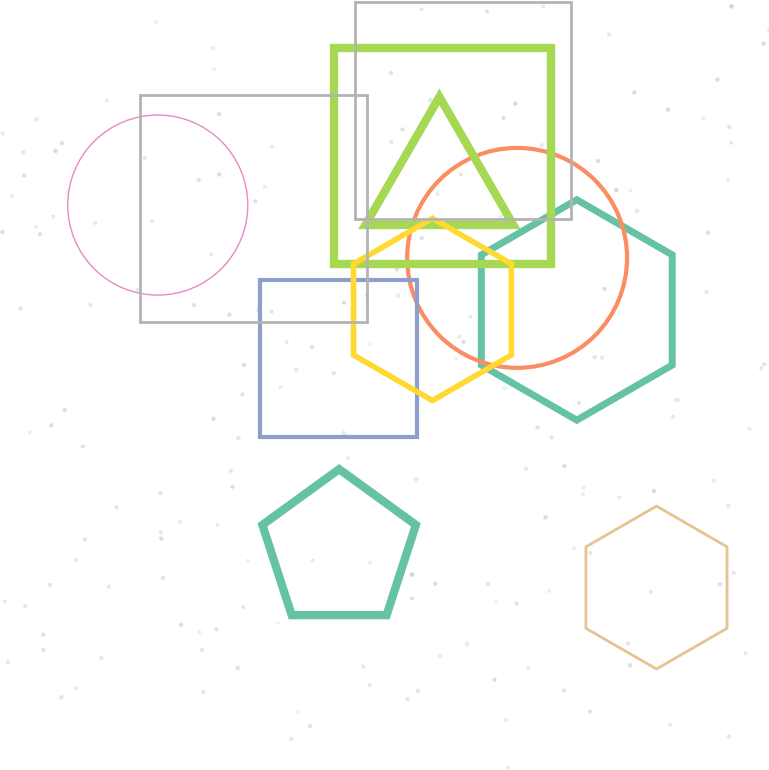[{"shape": "hexagon", "thickness": 2.5, "radius": 0.72, "center": [0.749, 0.597]}, {"shape": "pentagon", "thickness": 3, "radius": 0.52, "center": [0.44, 0.286]}, {"shape": "circle", "thickness": 1.5, "radius": 0.71, "center": [0.672, 0.665]}, {"shape": "square", "thickness": 1.5, "radius": 0.51, "center": [0.44, 0.535]}, {"shape": "circle", "thickness": 0.5, "radius": 0.58, "center": [0.205, 0.734]}, {"shape": "triangle", "thickness": 3, "radius": 0.55, "center": [0.571, 0.763]}, {"shape": "square", "thickness": 3, "radius": 0.7, "center": [0.575, 0.798]}, {"shape": "hexagon", "thickness": 2, "radius": 0.59, "center": [0.562, 0.598]}, {"shape": "hexagon", "thickness": 1, "radius": 0.53, "center": [0.853, 0.237]}, {"shape": "square", "thickness": 1, "radius": 0.74, "center": [0.329, 0.729]}, {"shape": "square", "thickness": 1, "radius": 0.7, "center": [0.601, 0.857]}]